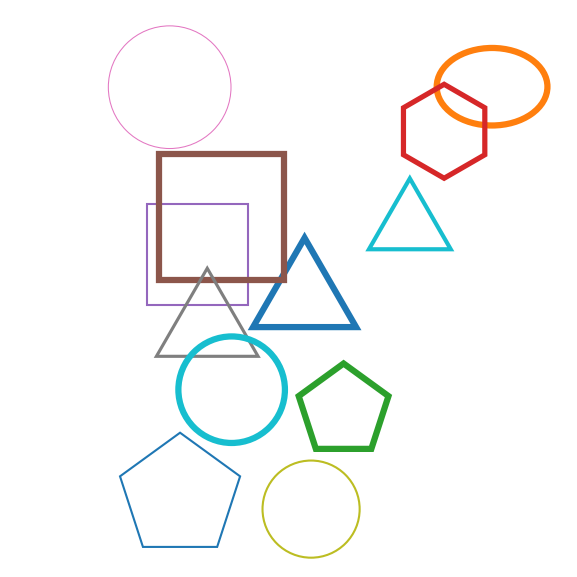[{"shape": "pentagon", "thickness": 1, "radius": 0.55, "center": [0.312, 0.141]}, {"shape": "triangle", "thickness": 3, "radius": 0.51, "center": [0.527, 0.484]}, {"shape": "oval", "thickness": 3, "radius": 0.48, "center": [0.852, 0.849]}, {"shape": "pentagon", "thickness": 3, "radius": 0.41, "center": [0.595, 0.288]}, {"shape": "hexagon", "thickness": 2.5, "radius": 0.41, "center": [0.769, 0.772]}, {"shape": "square", "thickness": 1, "radius": 0.44, "center": [0.341, 0.559]}, {"shape": "square", "thickness": 3, "radius": 0.54, "center": [0.383, 0.623]}, {"shape": "circle", "thickness": 0.5, "radius": 0.53, "center": [0.294, 0.848]}, {"shape": "triangle", "thickness": 1.5, "radius": 0.51, "center": [0.359, 0.433]}, {"shape": "circle", "thickness": 1, "radius": 0.42, "center": [0.539, 0.118]}, {"shape": "circle", "thickness": 3, "radius": 0.46, "center": [0.401, 0.324]}, {"shape": "triangle", "thickness": 2, "radius": 0.41, "center": [0.71, 0.608]}]